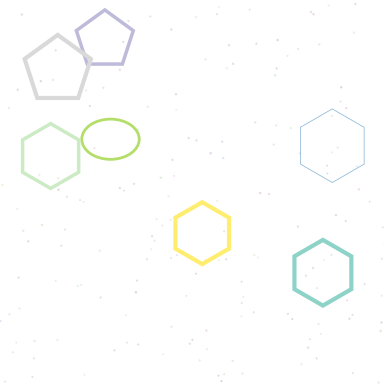[{"shape": "hexagon", "thickness": 3, "radius": 0.43, "center": [0.839, 0.292]}, {"shape": "pentagon", "thickness": 2.5, "radius": 0.39, "center": [0.272, 0.896]}, {"shape": "hexagon", "thickness": 0.5, "radius": 0.48, "center": [0.863, 0.622]}, {"shape": "oval", "thickness": 2, "radius": 0.37, "center": [0.287, 0.638]}, {"shape": "pentagon", "thickness": 3, "radius": 0.45, "center": [0.15, 0.819]}, {"shape": "hexagon", "thickness": 2.5, "radius": 0.42, "center": [0.132, 0.595]}, {"shape": "hexagon", "thickness": 3, "radius": 0.4, "center": [0.525, 0.394]}]